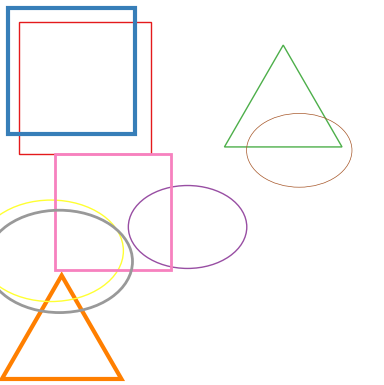[{"shape": "square", "thickness": 1, "radius": 0.86, "center": [0.22, 0.771]}, {"shape": "square", "thickness": 3, "radius": 0.82, "center": [0.186, 0.816]}, {"shape": "triangle", "thickness": 1, "radius": 0.88, "center": [0.736, 0.707]}, {"shape": "oval", "thickness": 1, "radius": 0.77, "center": [0.487, 0.41]}, {"shape": "triangle", "thickness": 3, "radius": 0.9, "center": [0.16, 0.105]}, {"shape": "oval", "thickness": 1, "radius": 0.94, "center": [0.132, 0.349]}, {"shape": "oval", "thickness": 0.5, "radius": 0.68, "center": [0.777, 0.61]}, {"shape": "square", "thickness": 2, "radius": 0.75, "center": [0.293, 0.449]}, {"shape": "oval", "thickness": 2, "radius": 0.95, "center": [0.154, 0.321]}]